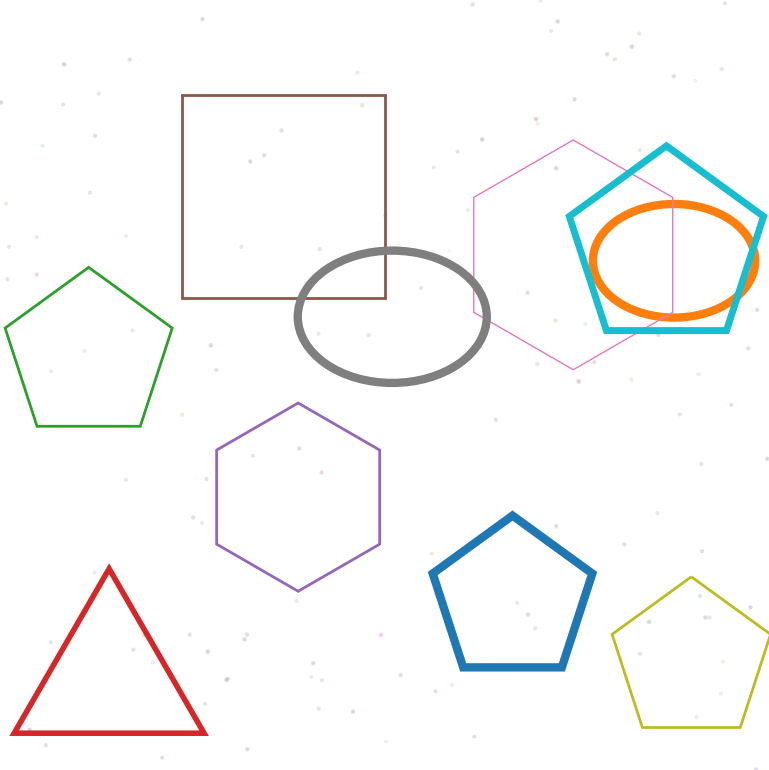[{"shape": "pentagon", "thickness": 3, "radius": 0.54, "center": [0.666, 0.221]}, {"shape": "oval", "thickness": 3, "radius": 0.53, "center": [0.875, 0.661]}, {"shape": "pentagon", "thickness": 1, "radius": 0.57, "center": [0.115, 0.539]}, {"shape": "triangle", "thickness": 2, "radius": 0.71, "center": [0.142, 0.119]}, {"shape": "hexagon", "thickness": 1, "radius": 0.61, "center": [0.387, 0.354]}, {"shape": "square", "thickness": 1, "radius": 0.66, "center": [0.369, 0.745]}, {"shape": "hexagon", "thickness": 0.5, "radius": 0.75, "center": [0.744, 0.669]}, {"shape": "oval", "thickness": 3, "radius": 0.61, "center": [0.509, 0.589]}, {"shape": "pentagon", "thickness": 1, "radius": 0.54, "center": [0.898, 0.143]}, {"shape": "pentagon", "thickness": 2.5, "radius": 0.66, "center": [0.866, 0.678]}]